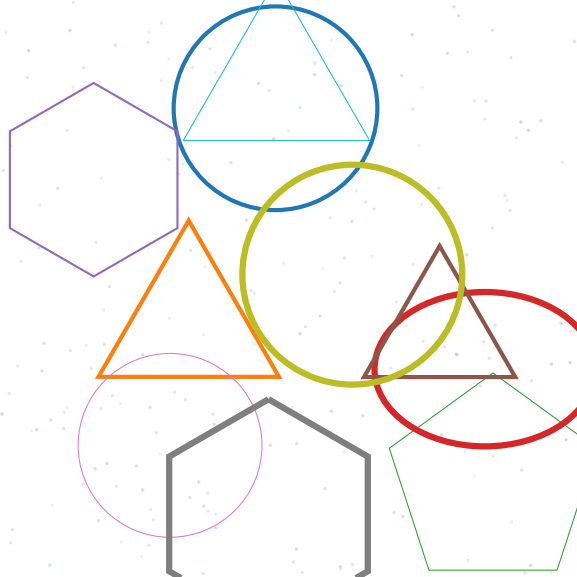[{"shape": "circle", "thickness": 2, "radius": 0.88, "center": [0.477, 0.812]}, {"shape": "triangle", "thickness": 2, "radius": 0.9, "center": [0.327, 0.437]}, {"shape": "pentagon", "thickness": 0.5, "radius": 0.94, "center": [0.854, 0.165]}, {"shape": "oval", "thickness": 3, "radius": 0.95, "center": [0.839, 0.36]}, {"shape": "hexagon", "thickness": 1, "radius": 0.84, "center": [0.162, 0.688]}, {"shape": "triangle", "thickness": 2, "radius": 0.76, "center": [0.761, 0.422]}, {"shape": "circle", "thickness": 0.5, "radius": 0.8, "center": [0.294, 0.228]}, {"shape": "hexagon", "thickness": 3, "radius": 0.99, "center": [0.465, 0.109]}, {"shape": "circle", "thickness": 3, "radius": 0.95, "center": [0.61, 0.524]}, {"shape": "triangle", "thickness": 0.5, "radius": 0.93, "center": [0.479, 0.849]}]